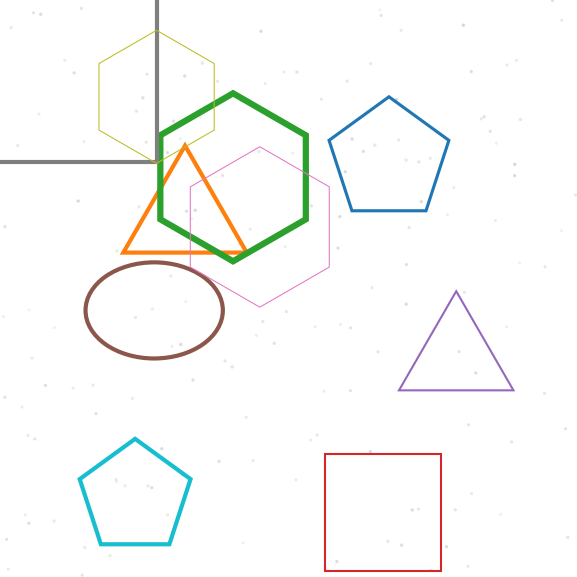[{"shape": "pentagon", "thickness": 1.5, "radius": 0.55, "center": [0.674, 0.722]}, {"shape": "triangle", "thickness": 2, "radius": 0.62, "center": [0.32, 0.623]}, {"shape": "hexagon", "thickness": 3, "radius": 0.73, "center": [0.404, 0.692]}, {"shape": "square", "thickness": 1, "radius": 0.5, "center": [0.663, 0.111]}, {"shape": "triangle", "thickness": 1, "radius": 0.57, "center": [0.79, 0.38]}, {"shape": "oval", "thickness": 2, "radius": 0.59, "center": [0.267, 0.462]}, {"shape": "hexagon", "thickness": 0.5, "radius": 0.69, "center": [0.45, 0.606]}, {"shape": "square", "thickness": 2, "radius": 0.74, "center": [0.124, 0.866]}, {"shape": "hexagon", "thickness": 0.5, "radius": 0.58, "center": [0.271, 0.831]}, {"shape": "pentagon", "thickness": 2, "radius": 0.5, "center": [0.234, 0.138]}]